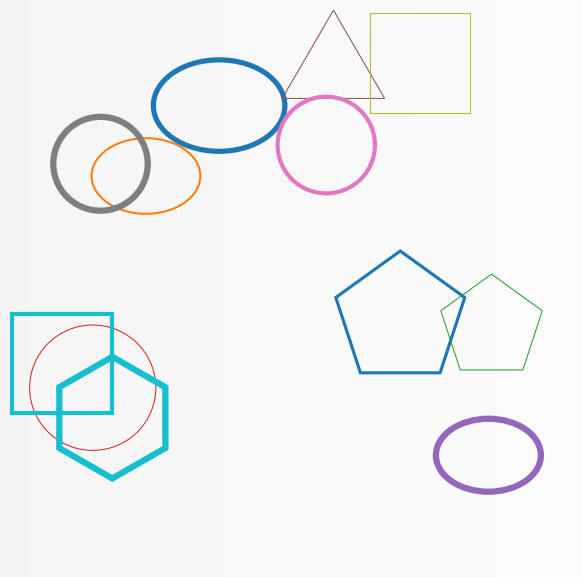[{"shape": "pentagon", "thickness": 1.5, "radius": 0.58, "center": [0.689, 0.448]}, {"shape": "oval", "thickness": 2.5, "radius": 0.57, "center": [0.377, 0.816]}, {"shape": "oval", "thickness": 1, "radius": 0.47, "center": [0.251, 0.694]}, {"shape": "pentagon", "thickness": 0.5, "radius": 0.46, "center": [0.846, 0.433]}, {"shape": "circle", "thickness": 0.5, "radius": 0.54, "center": [0.16, 0.328]}, {"shape": "oval", "thickness": 3, "radius": 0.45, "center": [0.84, 0.211]}, {"shape": "triangle", "thickness": 0.5, "radius": 0.51, "center": [0.574, 0.88]}, {"shape": "circle", "thickness": 2, "radius": 0.42, "center": [0.561, 0.748]}, {"shape": "circle", "thickness": 3, "radius": 0.41, "center": [0.173, 0.716]}, {"shape": "square", "thickness": 0.5, "radius": 0.43, "center": [0.723, 0.89]}, {"shape": "hexagon", "thickness": 3, "radius": 0.53, "center": [0.193, 0.276]}, {"shape": "square", "thickness": 2, "radius": 0.43, "center": [0.107, 0.369]}]